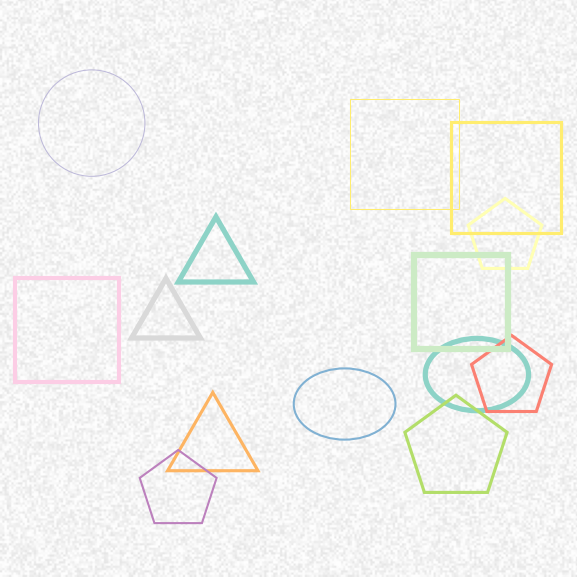[{"shape": "oval", "thickness": 2.5, "radius": 0.45, "center": [0.826, 0.351]}, {"shape": "triangle", "thickness": 2.5, "radius": 0.38, "center": [0.374, 0.548]}, {"shape": "pentagon", "thickness": 1.5, "radius": 0.34, "center": [0.875, 0.589]}, {"shape": "circle", "thickness": 0.5, "radius": 0.46, "center": [0.159, 0.786]}, {"shape": "pentagon", "thickness": 1.5, "radius": 0.36, "center": [0.886, 0.346]}, {"shape": "oval", "thickness": 1, "radius": 0.44, "center": [0.597, 0.3]}, {"shape": "triangle", "thickness": 1.5, "radius": 0.45, "center": [0.368, 0.229]}, {"shape": "pentagon", "thickness": 1.5, "radius": 0.47, "center": [0.79, 0.222]}, {"shape": "square", "thickness": 2, "radius": 0.45, "center": [0.116, 0.428]}, {"shape": "triangle", "thickness": 2.5, "radius": 0.34, "center": [0.287, 0.448]}, {"shape": "pentagon", "thickness": 1, "radius": 0.35, "center": [0.309, 0.15]}, {"shape": "square", "thickness": 3, "radius": 0.41, "center": [0.798, 0.477]}, {"shape": "square", "thickness": 1.5, "radius": 0.48, "center": [0.876, 0.692]}, {"shape": "square", "thickness": 0.5, "radius": 0.47, "center": [0.7, 0.732]}]